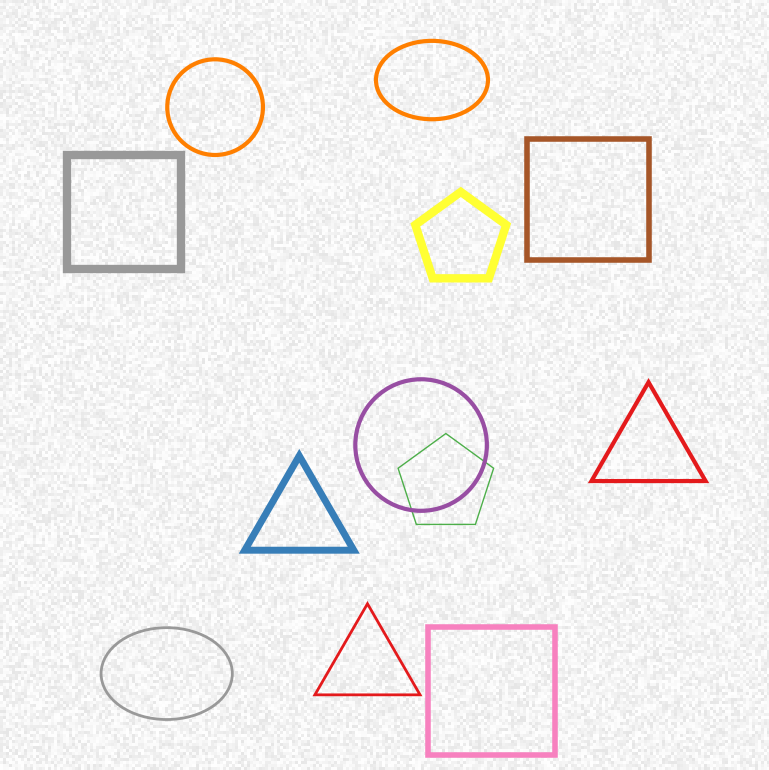[{"shape": "triangle", "thickness": 1, "radius": 0.39, "center": [0.477, 0.137]}, {"shape": "triangle", "thickness": 1.5, "radius": 0.43, "center": [0.842, 0.418]}, {"shape": "triangle", "thickness": 2.5, "radius": 0.41, "center": [0.389, 0.326]}, {"shape": "pentagon", "thickness": 0.5, "radius": 0.33, "center": [0.579, 0.372]}, {"shape": "circle", "thickness": 1.5, "radius": 0.43, "center": [0.547, 0.422]}, {"shape": "circle", "thickness": 1.5, "radius": 0.31, "center": [0.279, 0.861]}, {"shape": "oval", "thickness": 1.5, "radius": 0.36, "center": [0.561, 0.896]}, {"shape": "pentagon", "thickness": 3, "radius": 0.31, "center": [0.598, 0.689]}, {"shape": "square", "thickness": 2, "radius": 0.4, "center": [0.764, 0.741]}, {"shape": "square", "thickness": 2, "radius": 0.42, "center": [0.638, 0.102]}, {"shape": "square", "thickness": 3, "radius": 0.37, "center": [0.161, 0.724]}, {"shape": "oval", "thickness": 1, "radius": 0.43, "center": [0.216, 0.125]}]